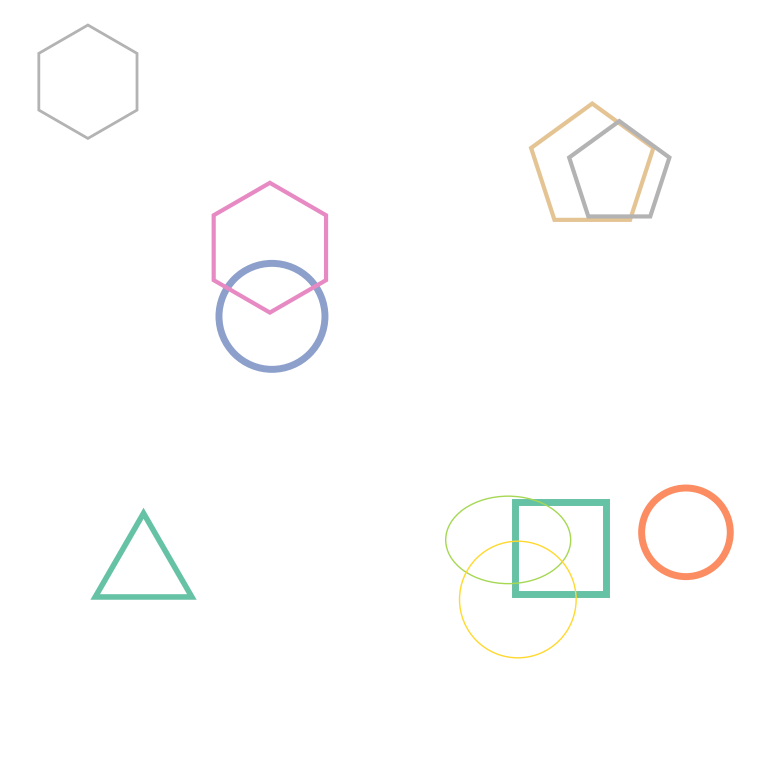[{"shape": "triangle", "thickness": 2, "radius": 0.36, "center": [0.186, 0.261]}, {"shape": "square", "thickness": 2.5, "radius": 0.3, "center": [0.727, 0.288]}, {"shape": "circle", "thickness": 2.5, "radius": 0.29, "center": [0.891, 0.309]}, {"shape": "circle", "thickness": 2.5, "radius": 0.34, "center": [0.353, 0.589]}, {"shape": "hexagon", "thickness": 1.5, "radius": 0.42, "center": [0.35, 0.678]}, {"shape": "oval", "thickness": 0.5, "radius": 0.41, "center": [0.66, 0.299]}, {"shape": "circle", "thickness": 0.5, "radius": 0.38, "center": [0.672, 0.221]}, {"shape": "pentagon", "thickness": 1.5, "radius": 0.42, "center": [0.769, 0.782]}, {"shape": "hexagon", "thickness": 1, "radius": 0.37, "center": [0.114, 0.894]}, {"shape": "pentagon", "thickness": 1.5, "radius": 0.34, "center": [0.804, 0.774]}]